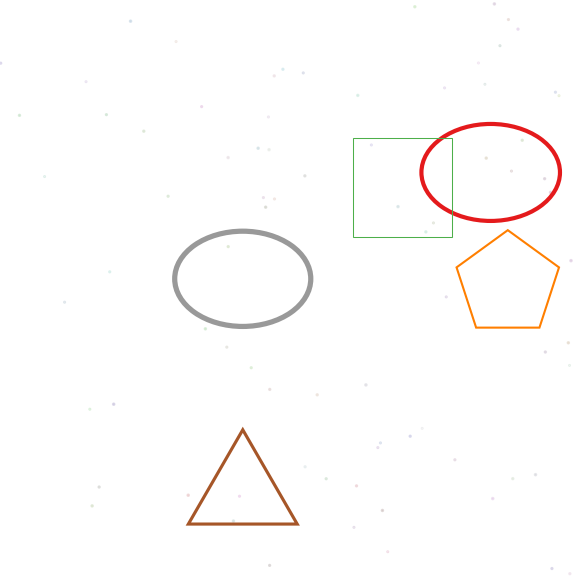[{"shape": "oval", "thickness": 2, "radius": 0.6, "center": [0.85, 0.701]}, {"shape": "square", "thickness": 0.5, "radius": 0.43, "center": [0.697, 0.675]}, {"shape": "pentagon", "thickness": 1, "radius": 0.47, "center": [0.879, 0.507]}, {"shape": "triangle", "thickness": 1.5, "radius": 0.54, "center": [0.42, 0.146]}, {"shape": "oval", "thickness": 2.5, "radius": 0.59, "center": [0.42, 0.516]}]